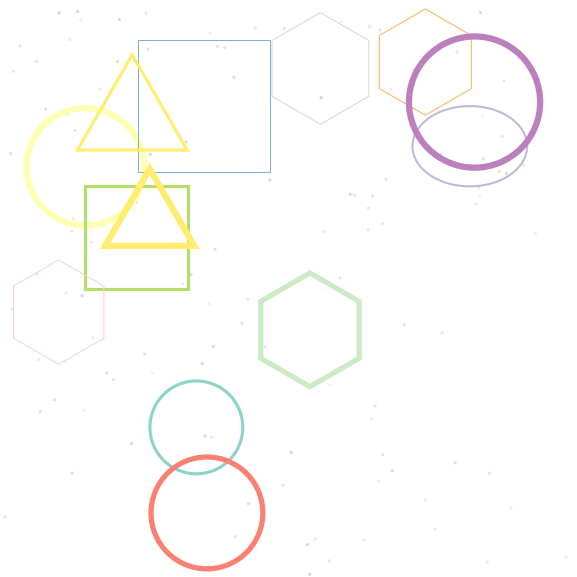[{"shape": "circle", "thickness": 1.5, "radius": 0.4, "center": [0.34, 0.259]}, {"shape": "circle", "thickness": 3, "radius": 0.51, "center": [0.148, 0.71]}, {"shape": "oval", "thickness": 1, "radius": 0.5, "center": [0.814, 0.746]}, {"shape": "circle", "thickness": 2.5, "radius": 0.48, "center": [0.358, 0.111]}, {"shape": "square", "thickness": 0.5, "radius": 0.57, "center": [0.353, 0.816]}, {"shape": "hexagon", "thickness": 0.5, "radius": 0.46, "center": [0.737, 0.892]}, {"shape": "square", "thickness": 1.5, "radius": 0.44, "center": [0.236, 0.588]}, {"shape": "hexagon", "thickness": 0.5, "radius": 0.45, "center": [0.102, 0.459]}, {"shape": "hexagon", "thickness": 0.5, "radius": 0.48, "center": [0.555, 0.881]}, {"shape": "circle", "thickness": 3, "radius": 0.57, "center": [0.822, 0.822]}, {"shape": "hexagon", "thickness": 2.5, "radius": 0.49, "center": [0.537, 0.428]}, {"shape": "triangle", "thickness": 1.5, "radius": 0.55, "center": [0.229, 0.794]}, {"shape": "triangle", "thickness": 3, "radius": 0.44, "center": [0.259, 0.618]}]